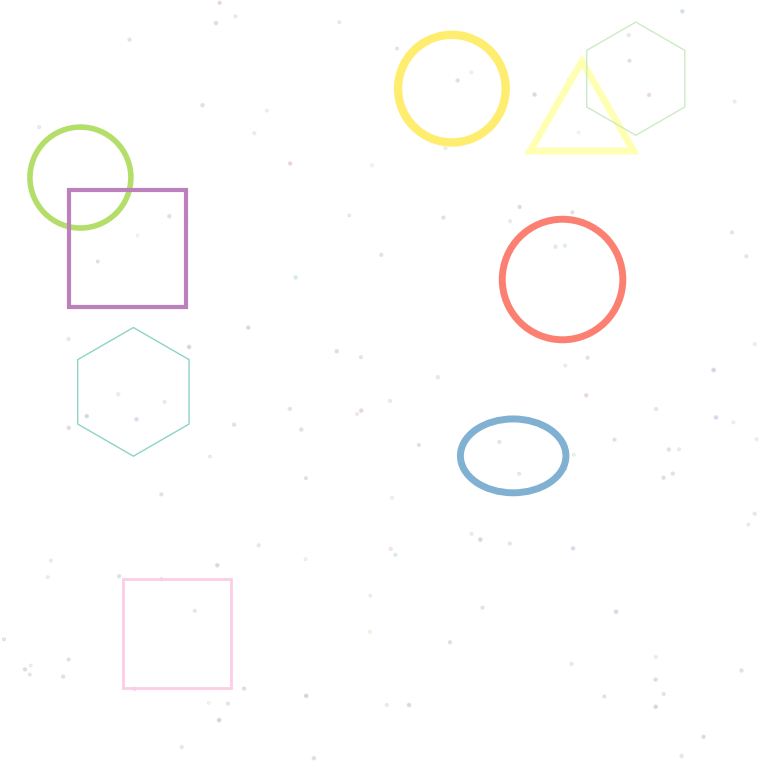[{"shape": "hexagon", "thickness": 0.5, "radius": 0.42, "center": [0.173, 0.491]}, {"shape": "triangle", "thickness": 2.5, "radius": 0.39, "center": [0.756, 0.843]}, {"shape": "circle", "thickness": 2.5, "radius": 0.39, "center": [0.731, 0.637]}, {"shape": "oval", "thickness": 2.5, "radius": 0.34, "center": [0.666, 0.408]}, {"shape": "circle", "thickness": 2, "radius": 0.33, "center": [0.104, 0.769]}, {"shape": "square", "thickness": 1, "radius": 0.35, "center": [0.23, 0.178]}, {"shape": "square", "thickness": 1.5, "radius": 0.38, "center": [0.165, 0.678]}, {"shape": "hexagon", "thickness": 0.5, "radius": 0.37, "center": [0.826, 0.898]}, {"shape": "circle", "thickness": 3, "radius": 0.35, "center": [0.587, 0.885]}]